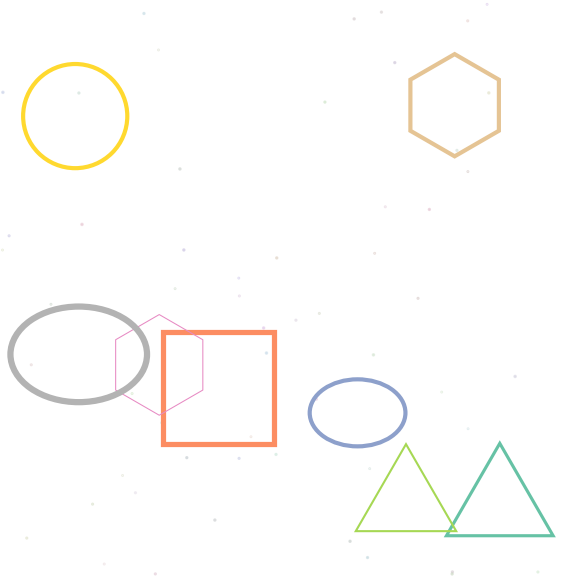[{"shape": "triangle", "thickness": 1.5, "radius": 0.53, "center": [0.865, 0.125]}, {"shape": "square", "thickness": 2.5, "radius": 0.48, "center": [0.378, 0.327]}, {"shape": "oval", "thickness": 2, "radius": 0.41, "center": [0.619, 0.284]}, {"shape": "hexagon", "thickness": 0.5, "radius": 0.44, "center": [0.276, 0.367]}, {"shape": "triangle", "thickness": 1, "radius": 0.5, "center": [0.703, 0.13]}, {"shape": "circle", "thickness": 2, "radius": 0.45, "center": [0.13, 0.798]}, {"shape": "hexagon", "thickness": 2, "radius": 0.44, "center": [0.787, 0.817]}, {"shape": "oval", "thickness": 3, "radius": 0.59, "center": [0.136, 0.386]}]